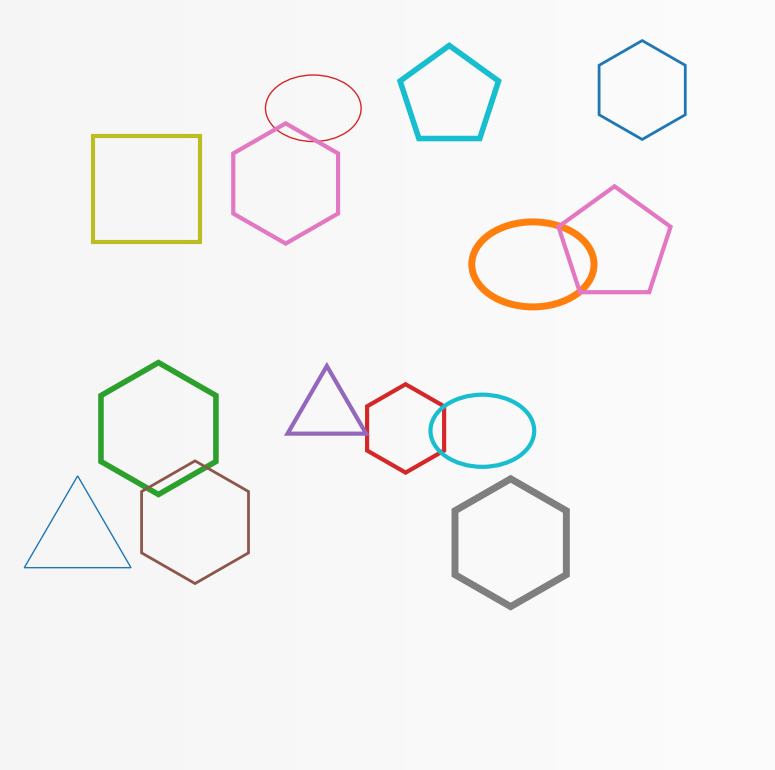[{"shape": "hexagon", "thickness": 1, "radius": 0.32, "center": [0.829, 0.883]}, {"shape": "triangle", "thickness": 0.5, "radius": 0.4, "center": [0.1, 0.302]}, {"shape": "oval", "thickness": 2.5, "radius": 0.39, "center": [0.688, 0.657]}, {"shape": "hexagon", "thickness": 2, "radius": 0.43, "center": [0.204, 0.443]}, {"shape": "oval", "thickness": 0.5, "radius": 0.31, "center": [0.404, 0.859]}, {"shape": "hexagon", "thickness": 1.5, "radius": 0.29, "center": [0.523, 0.444]}, {"shape": "triangle", "thickness": 1.5, "radius": 0.29, "center": [0.422, 0.466]}, {"shape": "hexagon", "thickness": 1, "radius": 0.4, "center": [0.252, 0.322]}, {"shape": "pentagon", "thickness": 1.5, "radius": 0.38, "center": [0.793, 0.682]}, {"shape": "hexagon", "thickness": 1.5, "radius": 0.39, "center": [0.369, 0.762]}, {"shape": "hexagon", "thickness": 2.5, "radius": 0.41, "center": [0.659, 0.295]}, {"shape": "square", "thickness": 1.5, "radius": 0.34, "center": [0.189, 0.755]}, {"shape": "pentagon", "thickness": 2, "radius": 0.33, "center": [0.58, 0.874]}, {"shape": "oval", "thickness": 1.5, "radius": 0.33, "center": [0.622, 0.441]}]